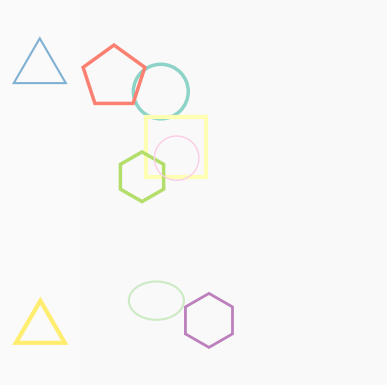[{"shape": "circle", "thickness": 2.5, "radius": 0.35, "center": [0.415, 0.762]}, {"shape": "square", "thickness": 3, "radius": 0.39, "center": [0.453, 0.619]}, {"shape": "pentagon", "thickness": 2.5, "radius": 0.42, "center": [0.294, 0.799]}, {"shape": "triangle", "thickness": 1.5, "radius": 0.39, "center": [0.103, 0.823]}, {"shape": "hexagon", "thickness": 2.5, "radius": 0.32, "center": [0.367, 0.541]}, {"shape": "circle", "thickness": 1, "radius": 0.29, "center": [0.456, 0.589]}, {"shape": "hexagon", "thickness": 2, "radius": 0.35, "center": [0.539, 0.168]}, {"shape": "oval", "thickness": 1.5, "radius": 0.36, "center": [0.404, 0.219]}, {"shape": "triangle", "thickness": 3, "radius": 0.36, "center": [0.104, 0.146]}]